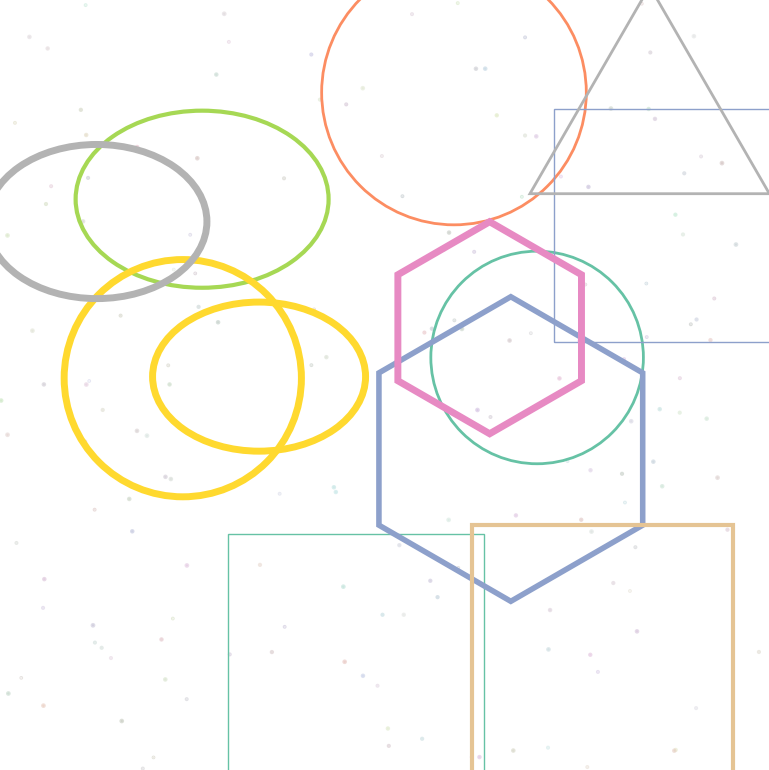[{"shape": "circle", "thickness": 1, "radius": 0.69, "center": [0.698, 0.536]}, {"shape": "square", "thickness": 0.5, "radius": 0.83, "center": [0.462, 0.141]}, {"shape": "circle", "thickness": 1, "radius": 0.86, "center": [0.59, 0.88]}, {"shape": "square", "thickness": 0.5, "radius": 0.76, "center": [0.871, 0.707]}, {"shape": "hexagon", "thickness": 2, "radius": 0.99, "center": [0.663, 0.417]}, {"shape": "hexagon", "thickness": 2.5, "radius": 0.69, "center": [0.636, 0.574]}, {"shape": "oval", "thickness": 1.5, "radius": 0.82, "center": [0.262, 0.741]}, {"shape": "oval", "thickness": 2.5, "radius": 0.69, "center": [0.336, 0.511]}, {"shape": "circle", "thickness": 2.5, "radius": 0.77, "center": [0.237, 0.509]}, {"shape": "square", "thickness": 1.5, "radius": 0.85, "center": [0.783, 0.148]}, {"shape": "oval", "thickness": 2.5, "radius": 0.71, "center": [0.126, 0.712]}, {"shape": "triangle", "thickness": 1, "radius": 0.9, "center": [0.844, 0.838]}]